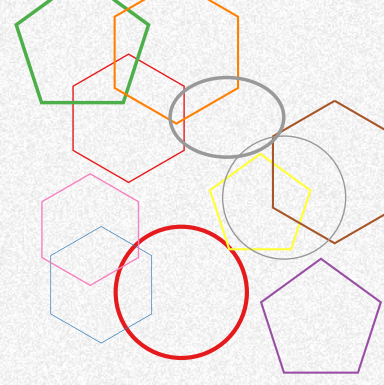[{"shape": "circle", "thickness": 3, "radius": 0.85, "center": [0.471, 0.241]}, {"shape": "hexagon", "thickness": 1, "radius": 0.83, "center": [0.334, 0.693]}, {"shape": "hexagon", "thickness": 0.5, "radius": 0.76, "center": [0.263, 0.26]}, {"shape": "pentagon", "thickness": 2.5, "radius": 0.9, "center": [0.214, 0.88]}, {"shape": "pentagon", "thickness": 1.5, "radius": 0.82, "center": [0.834, 0.164]}, {"shape": "hexagon", "thickness": 1.5, "radius": 0.93, "center": [0.458, 0.864]}, {"shape": "pentagon", "thickness": 1.5, "radius": 0.69, "center": [0.676, 0.463]}, {"shape": "hexagon", "thickness": 1.5, "radius": 0.93, "center": [0.869, 0.553]}, {"shape": "hexagon", "thickness": 1, "radius": 0.72, "center": [0.234, 0.404]}, {"shape": "circle", "thickness": 1, "radius": 0.8, "center": [0.738, 0.487]}, {"shape": "oval", "thickness": 2.5, "radius": 0.74, "center": [0.589, 0.695]}]